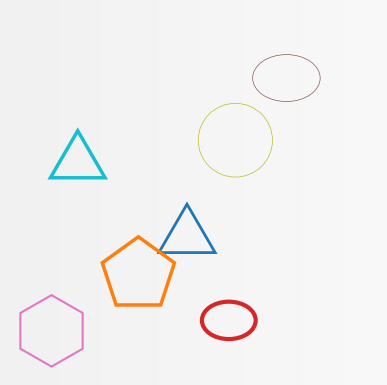[{"shape": "triangle", "thickness": 2, "radius": 0.42, "center": [0.483, 0.386]}, {"shape": "pentagon", "thickness": 2.5, "radius": 0.49, "center": [0.357, 0.287]}, {"shape": "oval", "thickness": 3, "radius": 0.35, "center": [0.59, 0.168]}, {"shape": "oval", "thickness": 0.5, "radius": 0.44, "center": [0.739, 0.797]}, {"shape": "hexagon", "thickness": 1.5, "radius": 0.46, "center": [0.133, 0.141]}, {"shape": "circle", "thickness": 0.5, "radius": 0.48, "center": [0.607, 0.636]}, {"shape": "triangle", "thickness": 2.5, "radius": 0.41, "center": [0.201, 0.579]}]